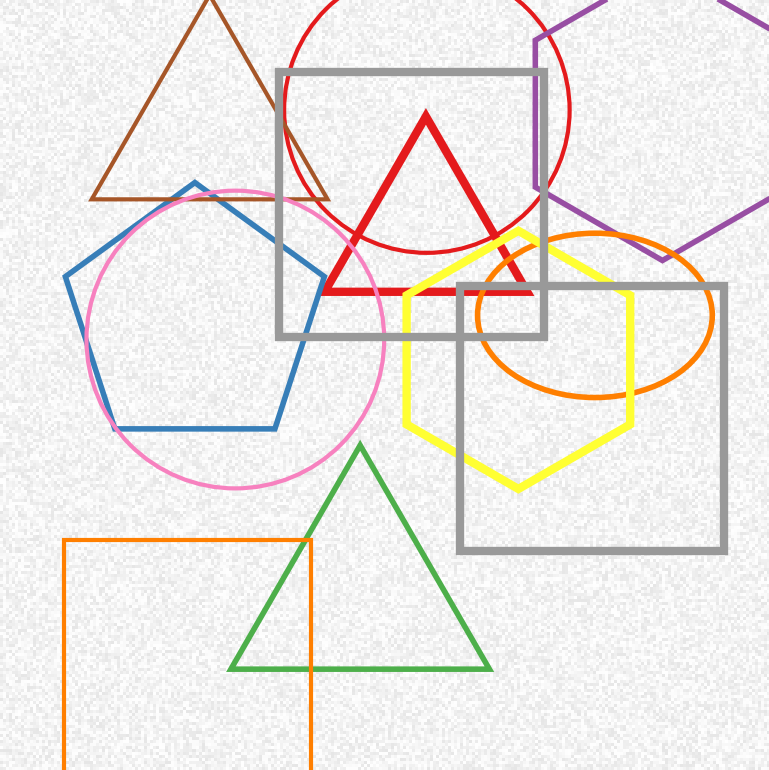[{"shape": "triangle", "thickness": 3, "radius": 0.76, "center": [0.553, 0.697]}, {"shape": "circle", "thickness": 1.5, "radius": 0.93, "center": [0.554, 0.857]}, {"shape": "pentagon", "thickness": 2, "radius": 0.88, "center": [0.253, 0.586]}, {"shape": "triangle", "thickness": 2, "radius": 0.97, "center": [0.468, 0.228]}, {"shape": "hexagon", "thickness": 2, "radius": 0.95, "center": [0.86, 0.852]}, {"shape": "square", "thickness": 1.5, "radius": 0.8, "center": [0.243, 0.137]}, {"shape": "oval", "thickness": 2, "radius": 0.76, "center": [0.773, 0.59]}, {"shape": "hexagon", "thickness": 3, "radius": 0.84, "center": [0.673, 0.533]}, {"shape": "triangle", "thickness": 1.5, "radius": 0.88, "center": [0.272, 0.83]}, {"shape": "circle", "thickness": 1.5, "radius": 0.97, "center": [0.306, 0.559]}, {"shape": "square", "thickness": 3, "radius": 0.86, "center": [0.534, 0.734]}, {"shape": "square", "thickness": 3, "radius": 0.86, "center": [0.769, 0.456]}]